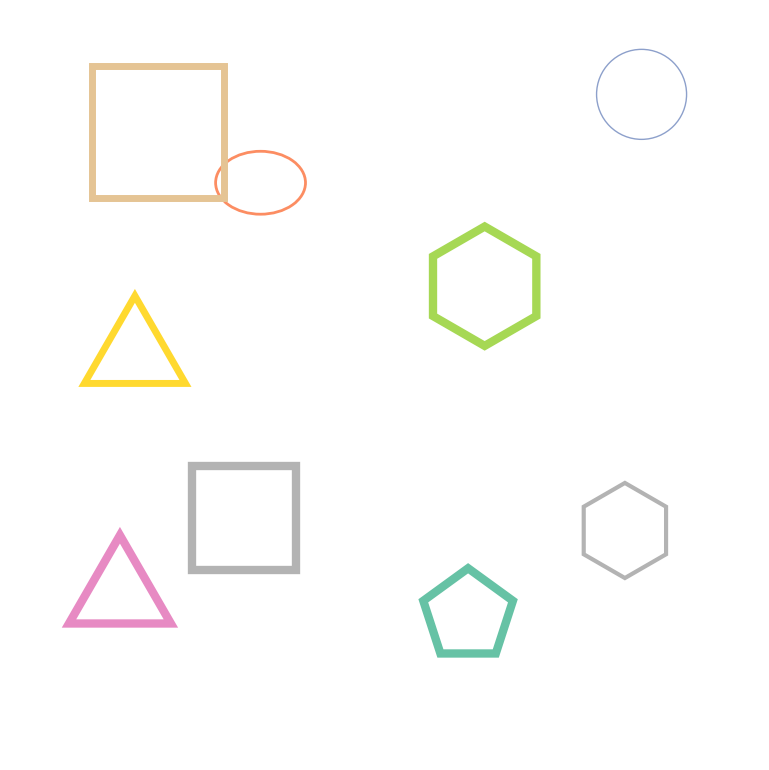[{"shape": "pentagon", "thickness": 3, "radius": 0.31, "center": [0.608, 0.201]}, {"shape": "oval", "thickness": 1, "radius": 0.29, "center": [0.338, 0.763]}, {"shape": "circle", "thickness": 0.5, "radius": 0.29, "center": [0.833, 0.877]}, {"shape": "triangle", "thickness": 3, "radius": 0.38, "center": [0.156, 0.228]}, {"shape": "hexagon", "thickness": 3, "radius": 0.39, "center": [0.629, 0.628]}, {"shape": "triangle", "thickness": 2.5, "radius": 0.38, "center": [0.175, 0.54]}, {"shape": "square", "thickness": 2.5, "radius": 0.43, "center": [0.205, 0.828]}, {"shape": "square", "thickness": 3, "radius": 0.34, "center": [0.316, 0.327]}, {"shape": "hexagon", "thickness": 1.5, "radius": 0.31, "center": [0.812, 0.311]}]